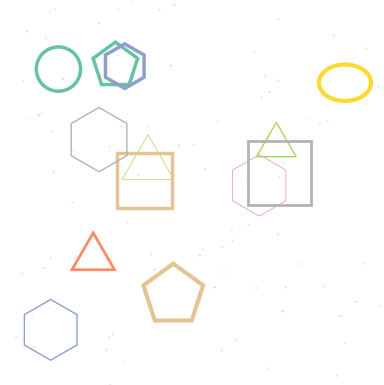[{"shape": "pentagon", "thickness": 2.5, "radius": 0.3, "center": [0.3, 0.83]}, {"shape": "circle", "thickness": 2.5, "radius": 0.29, "center": [0.152, 0.821]}, {"shape": "triangle", "thickness": 2, "radius": 0.32, "center": [0.242, 0.331]}, {"shape": "hexagon", "thickness": 2.5, "radius": 0.29, "center": [0.324, 0.828]}, {"shape": "hexagon", "thickness": 1, "radius": 0.39, "center": [0.132, 0.143]}, {"shape": "hexagon", "thickness": 0.5, "radius": 0.4, "center": [0.673, 0.518]}, {"shape": "triangle", "thickness": 1, "radius": 0.3, "center": [0.718, 0.623]}, {"shape": "triangle", "thickness": 0.5, "radius": 0.39, "center": [0.384, 0.573]}, {"shape": "oval", "thickness": 3, "radius": 0.34, "center": [0.896, 0.785]}, {"shape": "square", "thickness": 2.5, "radius": 0.35, "center": [0.375, 0.531]}, {"shape": "pentagon", "thickness": 3, "radius": 0.41, "center": [0.45, 0.234]}, {"shape": "hexagon", "thickness": 1, "radius": 0.42, "center": [0.257, 0.637]}, {"shape": "square", "thickness": 2, "radius": 0.41, "center": [0.727, 0.551]}]